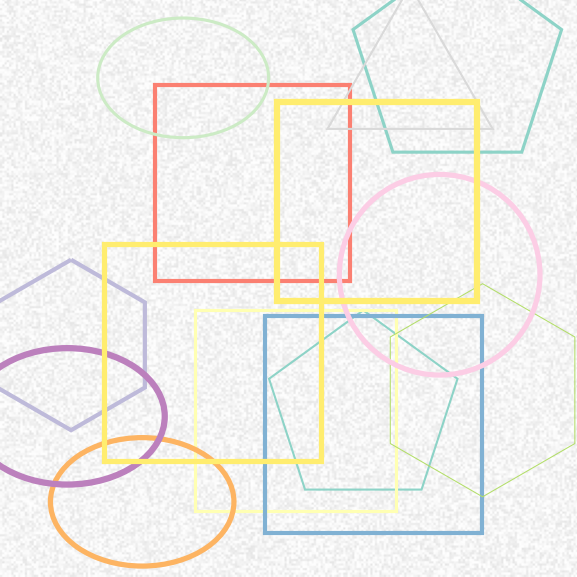[{"shape": "pentagon", "thickness": 1.5, "radius": 0.95, "center": [0.792, 0.889]}, {"shape": "pentagon", "thickness": 1, "radius": 0.86, "center": [0.629, 0.29]}, {"shape": "square", "thickness": 1.5, "radius": 0.87, "center": [0.512, 0.288]}, {"shape": "hexagon", "thickness": 2, "radius": 0.74, "center": [0.123, 0.402]}, {"shape": "square", "thickness": 2, "radius": 0.85, "center": [0.437, 0.682]}, {"shape": "square", "thickness": 2, "radius": 0.94, "center": [0.646, 0.264]}, {"shape": "oval", "thickness": 2.5, "radius": 0.79, "center": [0.246, 0.13]}, {"shape": "hexagon", "thickness": 0.5, "radius": 0.92, "center": [0.836, 0.323]}, {"shape": "circle", "thickness": 2.5, "radius": 0.87, "center": [0.761, 0.523]}, {"shape": "triangle", "thickness": 1, "radius": 0.83, "center": [0.71, 0.858]}, {"shape": "oval", "thickness": 3, "radius": 0.84, "center": [0.117, 0.278]}, {"shape": "oval", "thickness": 1.5, "radius": 0.74, "center": [0.317, 0.864]}, {"shape": "square", "thickness": 2.5, "radius": 0.94, "center": [0.368, 0.389]}, {"shape": "square", "thickness": 3, "radius": 0.86, "center": [0.653, 0.65]}]